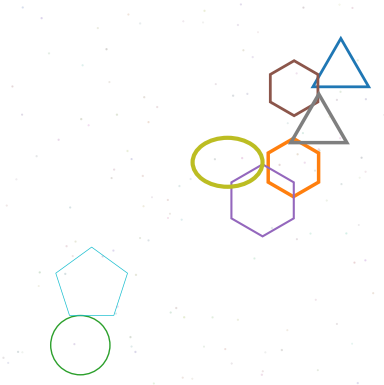[{"shape": "triangle", "thickness": 2, "radius": 0.42, "center": [0.885, 0.816]}, {"shape": "hexagon", "thickness": 2.5, "radius": 0.38, "center": [0.762, 0.565]}, {"shape": "circle", "thickness": 1, "radius": 0.38, "center": [0.209, 0.103]}, {"shape": "hexagon", "thickness": 1.5, "radius": 0.47, "center": [0.682, 0.48]}, {"shape": "hexagon", "thickness": 2, "radius": 0.36, "center": [0.764, 0.771]}, {"shape": "triangle", "thickness": 2.5, "radius": 0.42, "center": [0.828, 0.672]}, {"shape": "oval", "thickness": 3, "radius": 0.45, "center": [0.591, 0.578]}, {"shape": "pentagon", "thickness": 0.5, "radius": 0.49, "center": [0.238, 0.26]}]